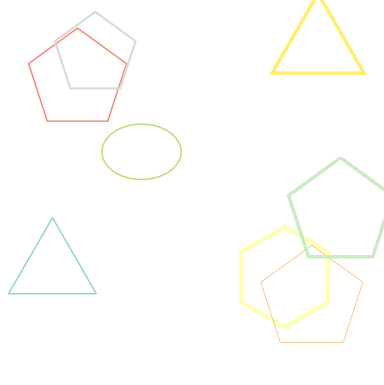[{"shape": "triangle", "thickness": 1, "radius": 0.66, "center": [0.136, 0.303]}, {"shape": "hexagon", "thickness": 3, "radius": 0.65, "center": [0.74, 0.28]}, {"shape": "pentagon", "thickness": 1, "radius": 0.67, "center": [0.201, 0.793]}, {"shape": "pentagon", "thickness": 0.5, "radius": 0.7, "center": [0.81, 0.224]}, {"shape": "oval", "thickness": 1, "radius": 0.51, "center": [0.368, 0.606]}, {"shape": "pentagon", "thickness": 1.5, "radius": 0.55, "center": [0.247, 0.859]}, {"shape": "pentagon", "thickness": 2.5, "radius": 0.71, "center": [0.885, 0.448]}, {"shape": "triangle", "thickness": 2.5, "radius": 0.69, "center": [0.826, 0.879]}]